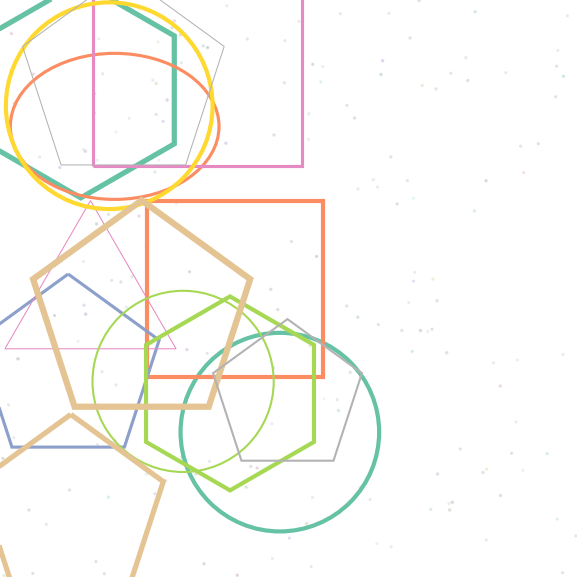[{"shape": "hexagon", "thickness": 2.5, "radius": 0.94, "center": [0.14, 0.844]}, {"shape": "circle", "thickness": 2, "radius": 0.86, "center": [0.485, 0.251]}, {"shape": "square", "thickness": 2, "radius": 0.76, "center": [0.407, 0.499]}, {"shape": "oval", "thickness": 1.5, "radius": 0.9, "center": [0.199, 0.78]}, {"shape": "pentagon", "thickness": 1.5, "radius": 0.83, "center": [0.118, 0.359]}, {"shape": "square", "thickness": 1.5, "radius": 0.91, "center": [0.342, 0.893]}, {"shape": "triangle", "thickness": 0.5, "radius": 0.86, "center": [0.157, 0.481]}, {"shape": "circle", "thickness": 1, "radius": 0.78, "center": [0.317, 0.339]}, {"shape": "hexagon", "thickness": 2, "radius": 0.84, "center": [0.398, 0.318]}, {"shape": "circle", "thickness": 2, "radius": 0.89, "center": [0.189, 0.816]}, {"shape": "pentagon", "thickness": 2.5, "radius": 0.84, "center": [0.123, 0.113]}, {"shape": "pentagon", "thickness": 3, "radius": 0.99, "center": [0.245, 0.455]}, {"shape": "pentagon", "thickness": 1, "radius": 0.68, "center": [0.498, 0.311]}, {"shape": "pentagon", "thickness": 0.5, "radius": 0.92, "center": [0.214, 0.862]}]